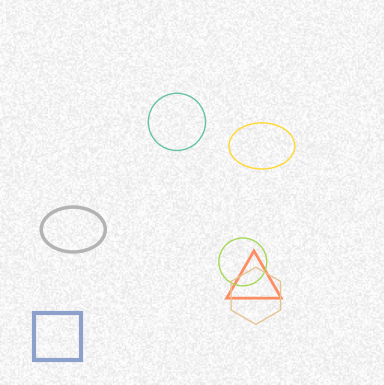[{"shape": "circle", "thickness": 1, "radius": 0.37, "center": [0.46, 0.683]}, {"shape": "triangle", "thickness": 2, "radius": 0.41, "center": [0.66, 0.266]}, {"shape": "square", "thickness": 3, "radius": 0.31, "center": [0.15, 0.127]}, {"shape": "circle", "thickness": 1, "radius": 0.31, "center": [0.631, 0.32]}, {"shape": "oval", "thickness": 1, "radius": 0.43, "center": [0.68, 0.621]}, {"shape": "hexagon", "thickness": 1, "radius": 0.37, "center": [0.664, 0.232]}, {"shape": "oval", "thickness": 2.5, "radius": 0.42, "center": [0.19, 0.404]}]